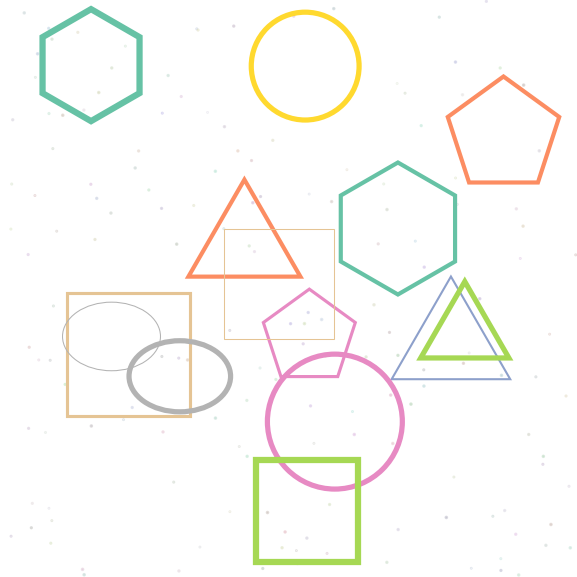[{"shape": "hexagon", "thickness": 2, "radius": 0.57, "center": [0.689, 0.603]}, {"shape": "hexagon", "thickness": 3, "radius": 0.48, "center": [0.158, 0.886]}, {"shape": "pentagon", "thickness": 2, "radius": 0.51, "center": [0.872, 0.765]}, {"shape": "triangle", "thickness": 2, "radius": 0.56, "center": [0.423, 0.576]}, {"shape": "triangle", "thickness": 1, "radius": 0.59, "center": [0.781, 0.402]}, {"shape": "circle", "thickness": 2.5, "radius": 0.58, "center": [0.58, 0.269]}, {"shape": "pentagon", "thickness": 1.5, "radius": 0.42, "center": [0.536, 0.415]}, {"shape": "square", "thickness": 3, "radius": 0.44, "center": [0.531, 0.115]}, {"shape": "triangle", "thickness": 2.5, "radius": 0.44, "center": [0.805, 0.423]}, {"shape": "circle", "thickness": 2.5, "radius": 0.47, "center": [0.528, 0.885]}, {"shape": "square", "thickness": 1.5, "radius": 0.53, "center": [0.223, 0.386]}, {"shape": "square", "thickness": 0.5, "radius": 0.48, "center": [0.484, 0.507]}, {"shape": "oval", "thickness": 2.5, "radius": 0.44, "center": [0.311, 0.348]}, {"shape": "oval", "thickness": 0.5, "radius": 0.42, "center": [0.193, 0.417]}]